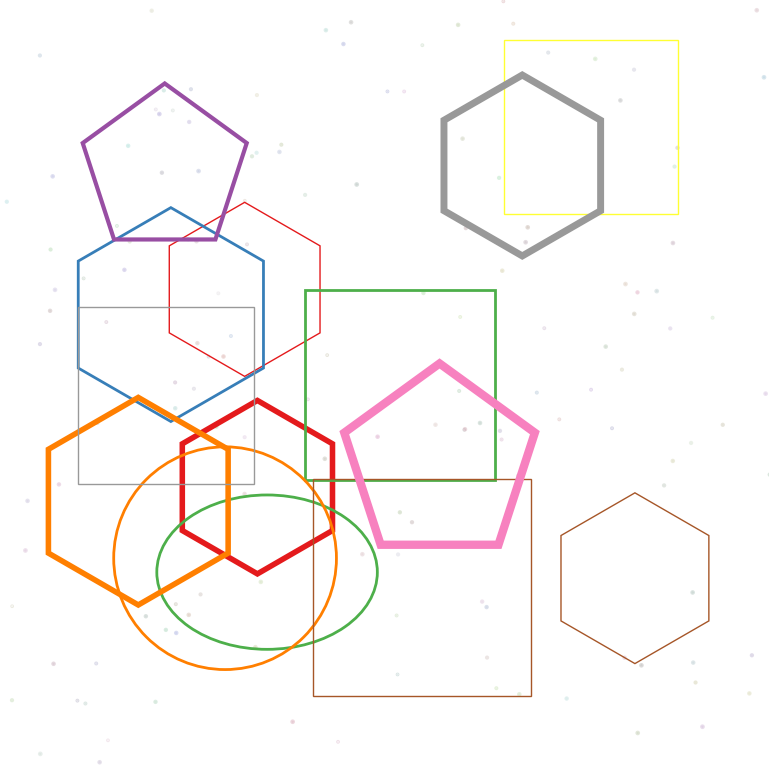[{"shape": "hexagon", "thickness": 2, "radius": 0.56, "center": [0.334, 0.367]}, {"shape": "hexagon", "thickness": 0.5, "radius": 0.57, "center": [0.318, 0.624]}, {"shape": "hexagon", "thickness": 1, "radius": 0.69, "center": [0.222, 0.591]}, {"shape": "oval", "thickness": 1, "radius": 0.72, "center": [0.347, 0.257]}, {"shape": "square", "thickness": 1, "radius": 0.62, "center": [0.519, 0.5]}, {"shape": "pentagon", "thickness": 1.5, "radius": 0.56, "center": [0.214, 0.78]}, {"shape": "hexagon", "thickness": 2, "radius": 0.67, "center": [0.18, 0.349]}, {"shape": "circle", "thickness": 1, "radius": 0.72, "center": [0.292, 0.275]}, {"shape": "square", "thickness": 0.5, "radius": 0.56, "center": [0.767, 0.835]}, {"shape": "square", "thickness": 0.5, "radius": 0.71, "center": [0.548, 0.237]}, {"shape": "hexagon", "thickness": 0.5, "radius": 0.55, "center": [0.825, 0.249]}, {"shape": "pentagon", "thickness": 3, "radius": 0.65, "center": [0.571, 0.398]}, {"shape": "hexagon", "thickness": 2.5, "radius": 0.59, "center": [0.678, 0.785]}, {"shape": "square", "thickness": 0.5, "radius": 0.57, "center": [0.215, 0.486]}]